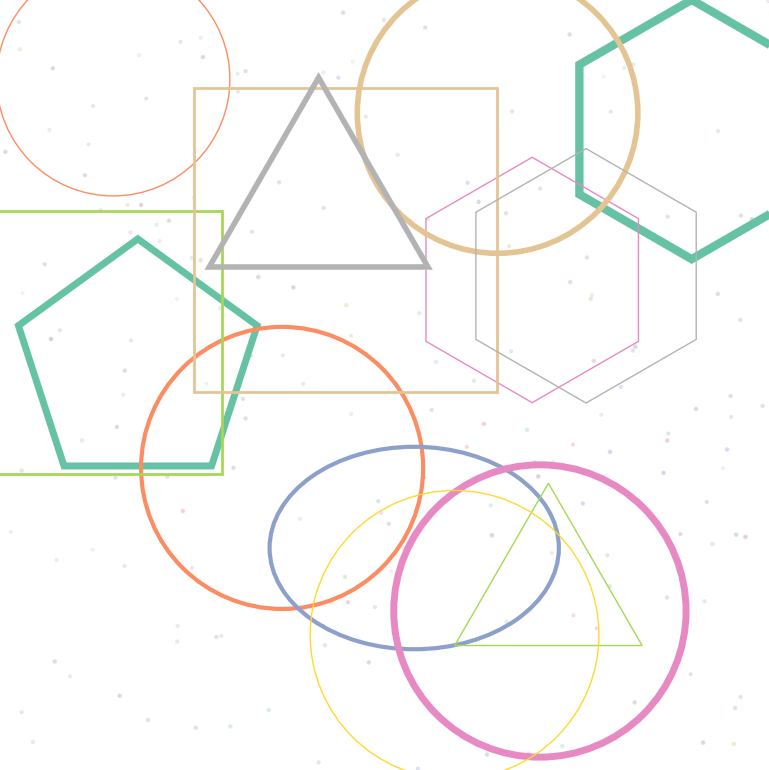[{"shape": "pentagon", "thickness": 2.5, "radius": 0.82, "center": [0.179, 0.527]}, {"shape": "hexagon", "thickness": 3, "radius": 0.84, "center": [0.898, 0.832]}, {"shape": "circle", "thickness": 0.5, "radius": 0.76, "center": [0.147, 0.897]}, {"shape": "circle", "thickness": 1.5, "radius": 0.92, "center": [0.366, 0.392]}, {"shape": "oval", "thickness": 1.5, "radius": 0.94, "center": [0.538, 0.288]}, {"shape": "hexagon", "thickness": 0.5, "radius": 0.8, "center": [0.691, 0.636]}, {"shape": "circle", "thickness": 2.5, "radius": 0.95, "center": [0.701, 0.207]}, {"shape": "triangle", "thickness": 0.5, "radius": 0.7, "center": [0.712, 0.232]}, {"shape": "square", "thickness": 1, "radius": 0.85, "center": [0.118, 0.555]}, {"shape": "circle", "thickness": 0.5, "radius": 0.94, "center": [0.59, 0.176]}, {"shape": "circle", "thickness": 2, "radius": 0.91, "center": [0.646, 0.853]}, {"shape": "square", "thickness": 1, "radius": 0.99, "center": [0.449, 0.689]}, {"shape": "hexagon", "thickness": 0.5, "radius": 0.83, "center": [0.761, 0.642]}, {"shape": "triangle", "thickness": 2, "radius": 0.82, "center": [0.414, 0.735]}]